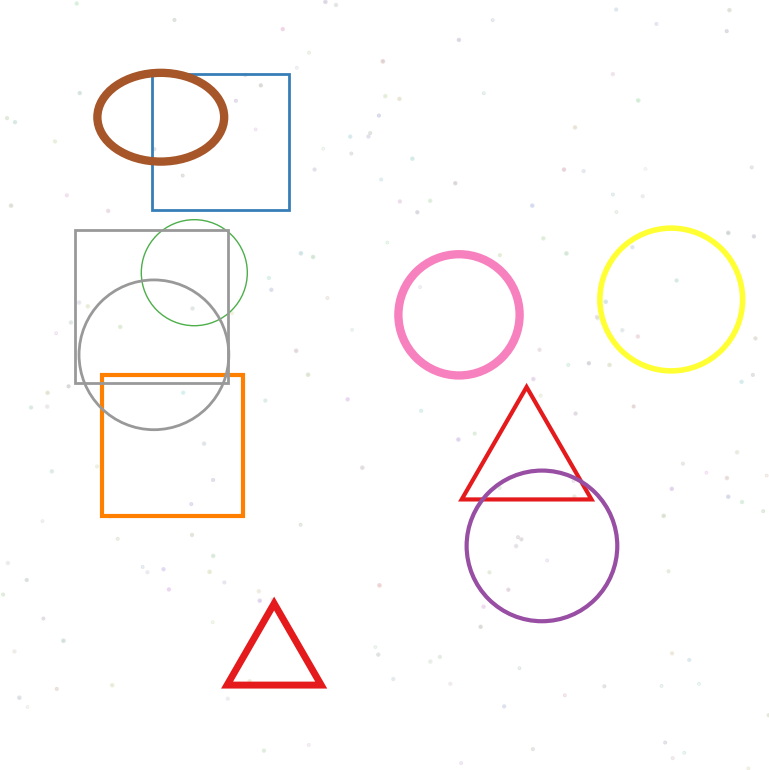[{"shape": "triangle", "thickness": 1.5, "radius": 0.49, "center": [0.684, 0.4]}, {"shape": "triangle", "thickness": 2.5, "radius": 0.35, "center": [0.356, 0.146]}, {"shape": "square", "thickness": 1, "radius": 0.44, "center": [0.287, 0.816]}, {"shape": "circle", "thickness": 0.5, "radius": 0.34, "center": [0.252, 0.646]}, {"shape": "circle", "thickness": 1.5, "radius": 0.49, "center": [0.704, 0.291]}, {"shape": "square", "thickness": 1.5, "radius": 0.46, "center": [0.224, 0.421]}, {"shape": "circle", "thickness": 2, "radius": 0.46, "center": [0.872, 0.611]}, {"shape": "oval", "thickness": 3, "radius": 0.41, "center": [0.209, 0.848]}, {"shape": "circle", "thickness": 3, "radius": 0.39, "center": [0.596, 0.591]}, {"shape": "square", "thickness": 1, "radius": 0.5, "center": [0.197, 0.603]}, {"shape": "circle", "thickness": 1, "radius": 0.49, "center": [0.2, 0.539]}]